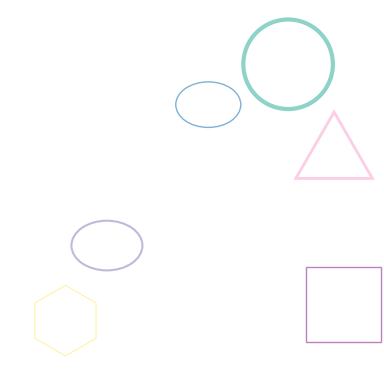[{"shape": "circle", "thickness": 3, "radius": 0.58, "center": [0.748, 0.833]}, {"shape": "oval", "thickness": 1.5, "radius": 0.46, "center": [0.278, 0.362]}, {"shape": "oval", "thickness": 1, "radius": 0.42, "center": [0.541, 0.728]}, {"shape": "triangle", "thickness": 2, "radius": 0.57, "center": [0.868, 0.594]}, {"shape": "square", "thickness": 1, "radius": 0.49, "center": [0.891, 0.209]}, {"shape": "hexagon", "thickness": 0.5, "radius": 0.46, "center": [0.17, 0.167]}]